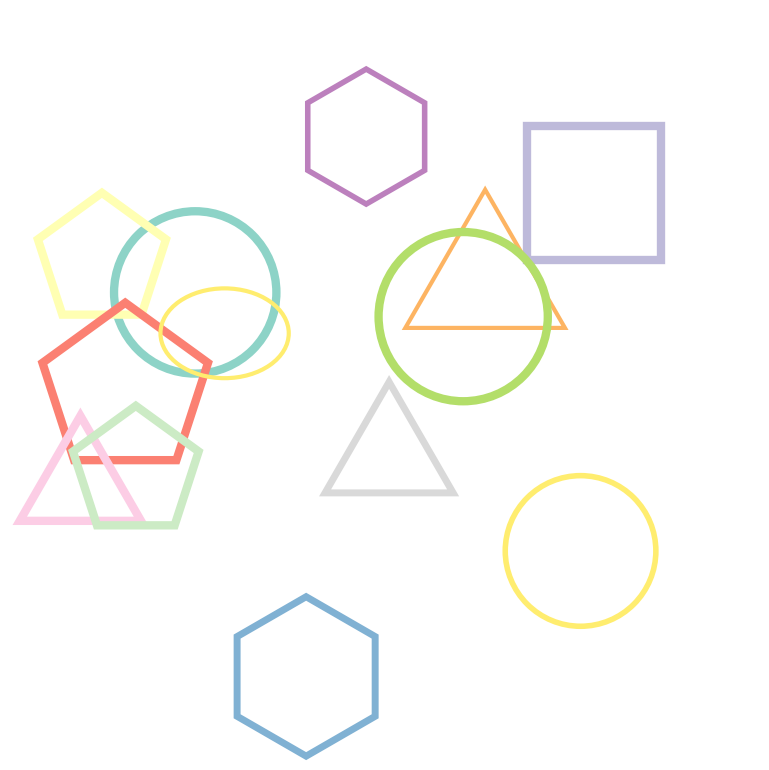[{"shape": "circle", "thickness": 3, "radius": 0.53, "center": [0.254, 0.62]}, {"shape": "pentagon", "thickness": 3, "radius": 0.44, "center": [0.132, 0.662]}, {"shape": "square", "thickness": 3, "radius": 0.43, "center": [0.771, 0.75]}, {"shape": "pentagon", "thickness": 3, "radius": 0.57, "center": [0.163, 0.494]}, {"shape": "hexagon", "thickness": 2.5, "radius": 0.52, "center": [0.398, 0.122]}, {"shape": "triangle", "thickness": 1.5, "radius": 0.6, "center": [0.63, 0.634]}, {"shape": "circle", "thickness": 3, "radius": 0.55, "center": [0.602, 0.589]}, {"shape": "triangle", "thickness": 3, "radius": 0.45, "center": [0.104, 0.369]}, {"shape": "triangle", "thickness": 2.5, "radius": 0.48, "center": [0.505, 0.408]}, {"shape": "hexagon", "thickness": 2, "radius": 0.44, "center": [0.476, 0.823]}, {"shape": "pentagon", "thickness": 3, "radius": 0.43, "center": [0.176, 0.387]}, {"shape": "circle", "thickness": 2, "radius": 0.49, "center": [0.754, 0.284]}, {"shape": "oval", "thickness": 1.5, "radius": 0.42, "center": [0.292, 0.567]}]